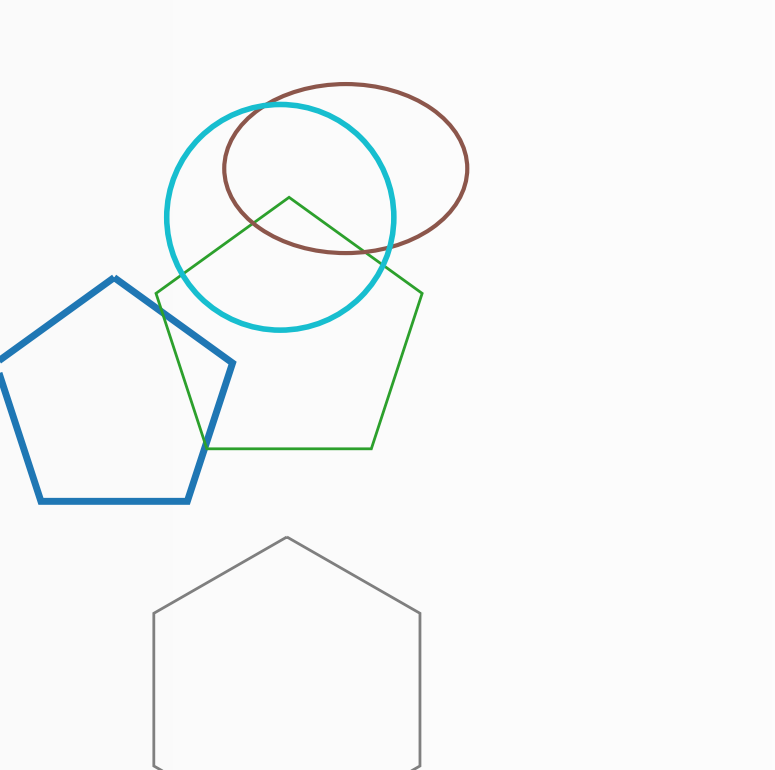[{"shape": "pentagon", "thickness": 2.5, "radius": 0.8, "center": [0.147, 0.479]}, {"shape": "pentagon", "thickness": 1, "radius": 0.9, "center": [0.373, 0.563]}, {"shape": "oval", "thickness": 1.5, "radius": 0.78, "center": [0.446, 0.781]}, {"shape": "hexagon", "thickness": 1, "radius": 0.99, "center": [0.37, 0.104]}, {"shape": "circle", "thickness": 2, "radius": 0.73, "center": [0.362, 0.718]}]